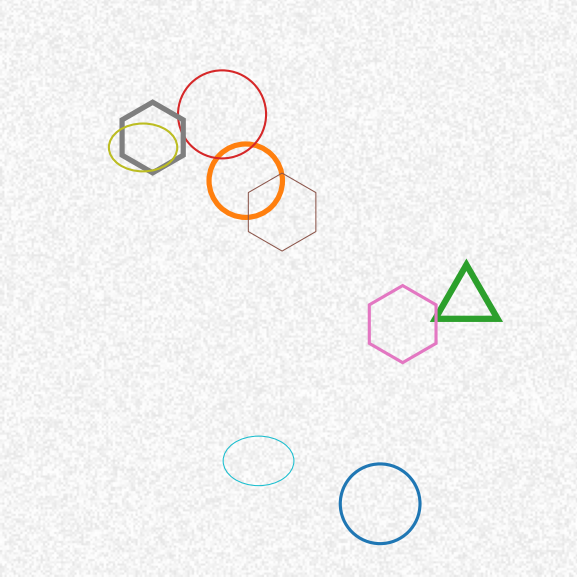[{"shape": "circle", "thickness": 1.5, "radius": 0.35, "center": [0.658, 0.127]}, {"shape": "circle", "thickness": 2.5, "radius": 0.32, "center": [0.426, 0.686]}, {"shape": "triangle", "thickness": 3, "radius": 0.31, "center": [0.808, 0.478]}, {"shape": "circle", "thickness": 1, "radius": 0.38, "center": [0.385, 0.801]}, {"shape": "hexagon", "thickness": 0.5, "radius": 0.34, "center": [0.488, 0.632]}, {"shape": "hexagon", "thickness": 1.5, "radius": 0.33, "center": [0.697, 0.438]}, {"shape": "hexagon", "thickness": 2.5, "radius": 0.31, "center": [0.264, 0.761]}, {"shape": "oval", "thickness": 1, "radius": 0.3, "center": [0.248, 0.744]}, {"shape": "oval", "thickness": 0.5, "radius": 0.31, "center": [0.448, 0.201]}]